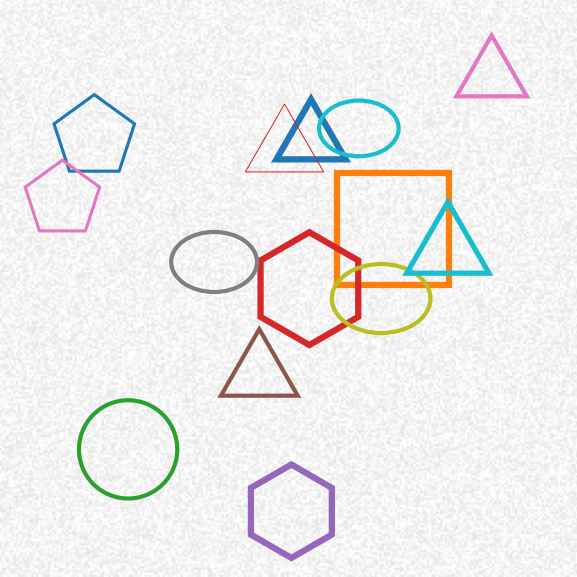[{"shape": "triangle", "thickness": 3, "radius": 0.35, "center": [0.539, 0.758]}, {"shape": "pentagon", "thickness": 1.5, "radius": 0.37, "center": [0.163, 0.762]}, {"shape": "square", "thickness": 3, "radius": 0.49, "center": [0.68, 0.602]}, {"shape": "circle", "thickness": 2, "radius": 0.43, "center": [0.222, 0.221]}, {"shape": "hexagon", "thickness": 3, "radius": 0.49, "center": [0.536, 0.499]}, {"shape": "triangle", "thickness": 0.5, "radius": 0.39, "center": [0.493, 0.741]}, {"shape": "hexagon", "thickness": 3, "radius": 0.4, "center": [0.505, 0.114]}, {"shape": "triangle", "thickness": 2, "radius": 0.38, "center": [0.449, 0.352]}, {"shape": "pentagon", "thickness": 1.5, "radius": 0.34, "center": [0.108, 0.654]}, {"shape": "triangle", "thickness": 2, "radius": 0.35, "center": [0.851, 0.868]}, {"shape": "oval", "thickness": 2, "radius": 0.37, "center": [0.371, 0.546]}, {"shape": "oval", "thickness": 2, "radius": 0.43, "center": [0.66, 0.482]}, {"shape": "triangle", "thickness": 2.5, "radius": 0.41, "center": [0.776, 0.567]}, {"shape": "oval", "thickness": 2, "radius": 0.34, "center": [0.621, 0.777]}]